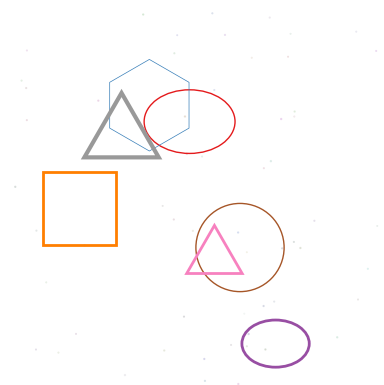[{"shape": "oval", "thickness": 1, "radius": 0.59, "center": [0.492, 0.684]}, {"shape": "hexagon", "thickness": 0.5, "radius": 0.59, "center": [0.388, 0.727]}, {"shape": "oval", "thickness": 2, "radius": 0.44, "center": [0.716, 0.108]}, {"shape": "square", "thickness": 2, "radius": 0.47, "center": [0.207, 0.458]}, {"shape": "circle", "thickness": 1, "radius": 0.57, "center": [0.623, 0.357]}, {"shape": "triangle", "thickness": 2, "radius": 0.42, "center": [0.557, 0.331]}, {"shape": "triangle", "thickness": 3, "radius": 0.56, "center": [0.316, 0.647]}]